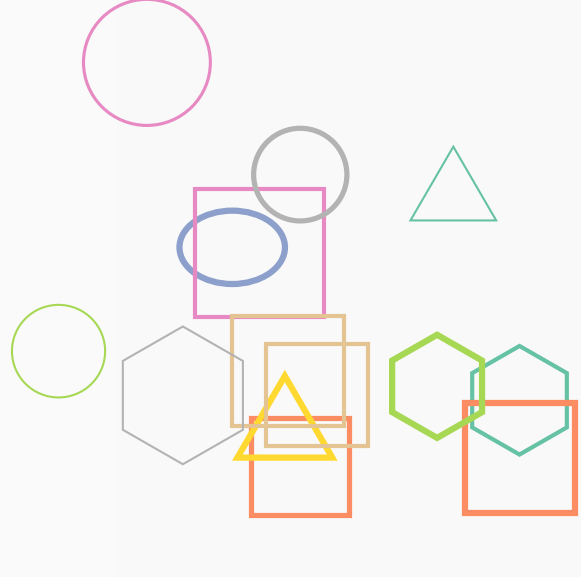[{"shape": "triangle", "thickness": 1, "radius": 0.43, "center": [0.78, 0.66]}, {"shape": "hexagon", "thickness": 2, "radius": 0.47, "center": [0.894, 0.306]}, {"shape": "square", "thickness": 2.5, "radius": 0.42, "center": [0.516, 0.192]}, {"shape": "square", "thickness": 3, "radius": 0.47, "center": [0.894, 0.206]}, {"shape": "oval", "thickness": 3, "radius": 0.45, "center": [0.4, 0.571]}, {"shape": "square", "thickness": 2, "radius": 0.55, "center": [0.446, 0.562]}, {"shape": "circle", "thickness": 1.5, "radius": 0.55, "center": [0.253, 0.891]}, {"shape": "hexagon", "thickness": 3, "radius": 0.45, "center": [0.752, 0.33]}, {"shape": "circle", "thickness": 1, "radius": 0.4, "center": [0.101, 0.391]}, {"shape": "triangle", "thickness": 3, "radius": 0.47, "center": [0.49, 0.254]}, {"shape": "square", "thickness": 2, "radius": 0.48, "center": [0.496, 0.357]}, {"shape": "square", "thickness": 2, "radius": 0.44, "center": [0.546, 0.315]}, {"shape": "hexagon", "thickness": 1, "radius": 0.6, "center": [0.315, 0.315]}, {"shape": "circle", "thickness": 2.5, "radius": 0.4, "center": [0.517, 0.697]}]